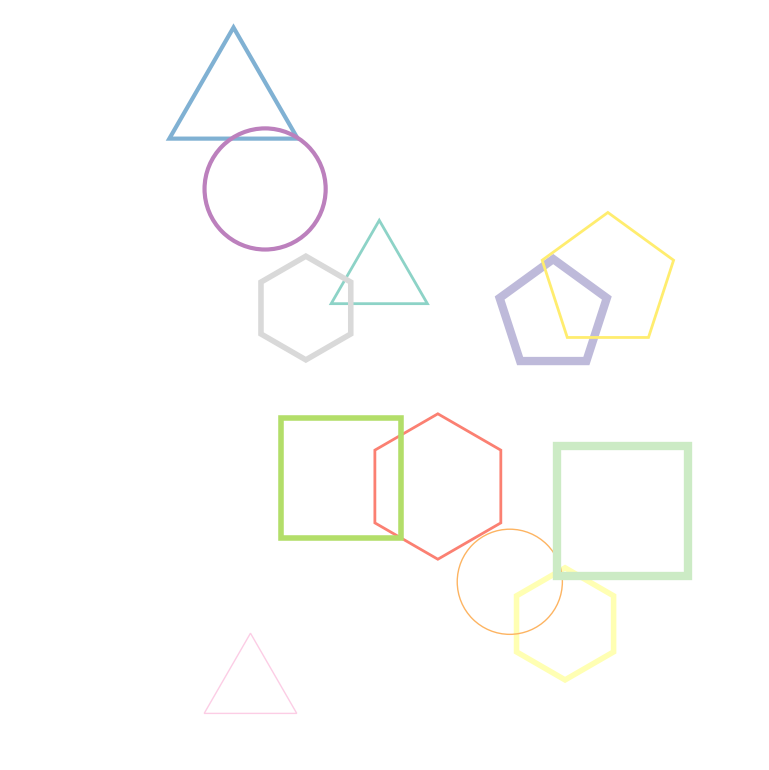[{"shape": "triangle", "thickness": 1, "radius": 0.36, "center": [0.493, 0.642]}, {"shape": "hexagon", "thickness": 2, "radius": 0.36, "center": [0.734, 0.19]}, {"shape": "pentagon", "thickness": 3, "radius": 0.37, "center": [0.718, 0.59]}, {"shape": "hexagon", "thickness": 1, "radius": 0.47, "center": [0.569, 0.368]}, {"shape": "triangle", "thickness": 1.5, "radius": 0.48, "center": [0.303, 0.868]}, {"shape": "circle", "thickness": 0.5, "radius": 0.34, "center": [0.662, 0.244]}, {"shape": "square", "thickness": 2, "radius": 0.39, "center": [0.443, 0.38]}, {"shape": "triangle", "thickness": 0.5, "radius": 0.35, "center": [0.325, 0.108]}, {"shape": "hexagon", "thickness": 2, "radius": 0.34, "center": [0.397, 0.6]}, {"shape": "circle", "thickness": 1.5, "radius": 0.39, "center": [0.344, 0.755]}, {"shape": "square", "thickness": 3, "radius": 0.42, "center": [0.809, 0.336]}, {"shape": "pentagon", "thickness": 1, "radius": 0.45, "center": [0.789, 0.634]}]